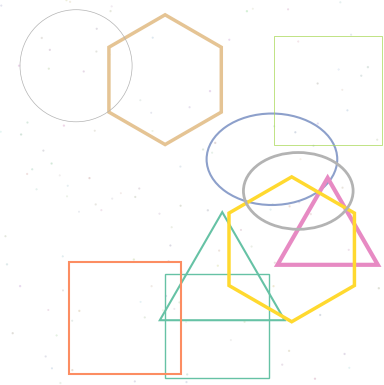[{"shape": "triangle", "thickness": 1.5, "radius": 0.94, "center": [0.577, 0.262]}, {"shape": "square", "thickness": 1, "radius": 0.68, "center": [0.564, 0.153]}, {"shape": "square", "thickness": 1.5, "radius": 0.73, "center": [0.324, 0.174]}, {"shape": "oval", "thickness": 1.5, "radius": 0.85, "center": [0.706, 0.586]}, {"shape": "triangle", "thickness": 3, "radius": 0.75, "center": [0.851, 0.387]}, {"shape": "square", "thickness": 0.5, "radius": 0.7, "center": [0.853, 0.765]}, {"shape": "hexagon", "thickness": 2.5, "radius": 0.94, "center": [0.758, 0.352]}, {"shape": "hexagon", "thickness": 2.5, "radius": 0.84, "center": [0.429, 0.793]}, {"shape": "oval", "thickness": 2, "radius": 0.71, "center": [0.775, 0.504]}, {"shape": "circle", "thickness": 0.5, "radius": 0.73, "center": [0.198, 0.829]}]